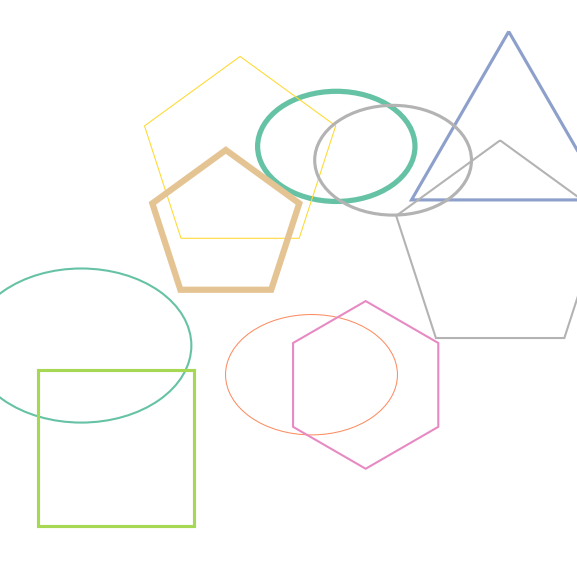[{"shape": "oval", "thickness": 2.5, "radius": 0.68, "center": [0.582, 0.746]}, {"shape": "oval", "thickness": 1, "radius": 0.95, "center": [0.141, 0.401]}, {"shape": "oval", "thickness": 0.5, "radius": 0.74, "center": [0.539, 0.35]}, {"shape": "triangle", "thickness": 1.5, "radius": 0.97, "center": [0.881, 0.75]}, {"shape": "hexagon", "thickness": 1, "radius": 0.73, "center": [0.633, 0.333]}, {"shape": "square", "thickness": 1.5, "radius": 0.67, "center": [0.201, 0.224]}, {"shape": "pentagon", "thickness": 0.5, "radius": 0.87, "center": [0.416, 0.727]}, {"shape": "pentagon", "thickness": 3, "radius": 0.67, "center": [0.391, 0.606]}, {"shape": "oval", "thickness": 1.5, "radius": 0.68, "center": [0.681, 0.722]}, {"shape": "pentagon", "thickness": 1, "radius": 0.95, "center": [0.866, 0.567]}]